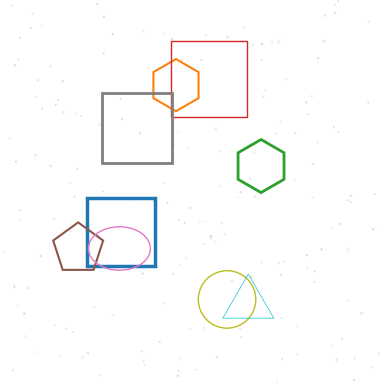[{"shape": "square", "thickness": 2.5, "radius": 0.44, "center": [0.315, 0.398]}, {"shape": "hexagon", "thickness": 1.5, "radius": 0.34, "center": [0.457, 0.779]}, {"shape": "hexagon", "thickness": 2, "radius": 0.34, "center": [0.678, 0.569]}, {"shape": "square", "thickness": 1, "radius": 0.49, "center": [0.542, 0.795]}, {"shape": "pentagon", "thickness": 1.5, "radius": 0.34, "center": [0.203, 0.354]}, {"shape": "oval", "thickness": 1, "radius": 0.4, "center": [0.31, 0.355]}, {"shape": "square", "thickness": 2, "radius": 0.45, "center": [0.357, 0.669]}, {"shape": "circle", "thickness": 1, "radius": 0.37, "center": [0.59, 0.222]}, {"shape": "triangle", "thickness": 0.5, "radius": 0.38, "center": [0.645, 0.212]}]